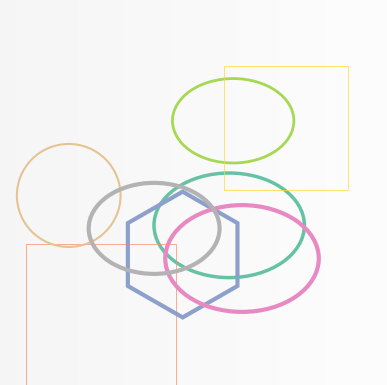[{"shape": "oval", "thickness": 2.5, "radius": 0.97, "center": [0.591, 0.415]}, {"shape": "square", "thickness": 0.5, "radius": 0.96, "center": [0.261, 0.174]}, {"shape": "hexagon", "thickness": 3, "radius": 0.82, "center": [0.471, 0.339]}, {"shape": "oval", "thickness": 3, "radius": 0.99, "center": [0.625, 0.329]}, {"shape": "oval", "thickness": 2, "radius": 0.78, "center": [0.602, 0.686]}, {"shape": "square", "thickness": 0.5, "radius": 0.8, "center": [0.738, 0.667]}, {"shape": "circle", "thickness": 1.5, "radius": 0.67, "center": [0.177, 0.492]}, {"shape": "oval", "thickness": 3, "radius": 0.84, "center": [0.398, 0.407]}]